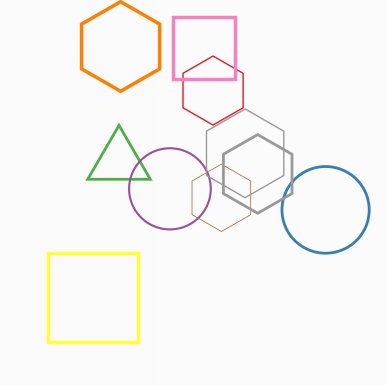[{"shape": "hexagon", "thickness": 1, "radius": 0.45, "center": [0.55, 0.765]}, {"shape": "circle", "thickness": 2, "radius": 0.56, "center": [0.84, 0.455]}, {"shape": "triangle", "thickness": 2, "radius": 0.47, "center": [0.307, 0.581]}, {"shape": "circle", "thickness": 1.5, "radius": 0.53, "center": [0.439, 0.51]}, {"shape": "hexagon", "thickness": 2.5, "radius": 0.58, "center": [0.311, 0.879]}, {"shape": "square", "thickness": 2.5, "radius": 0.58, "center": [0.239, 0.228]}, {"shape": "hexagon", "thickness": 0.5, "radius": 0.44, "center": [0.571, 0.486]}, {"shape": "square", "thickness": 2.5, "radius": 0.4, "center": [0.527, 0.876]}, {"shape": "hexagon", "thickness": 2, "radius": 0.51, "center": [0.665, 0.548]}, {"shape": "hexagon", "thickness": 1, "radius": 0.58, "center": [0.633, 0.602]}]